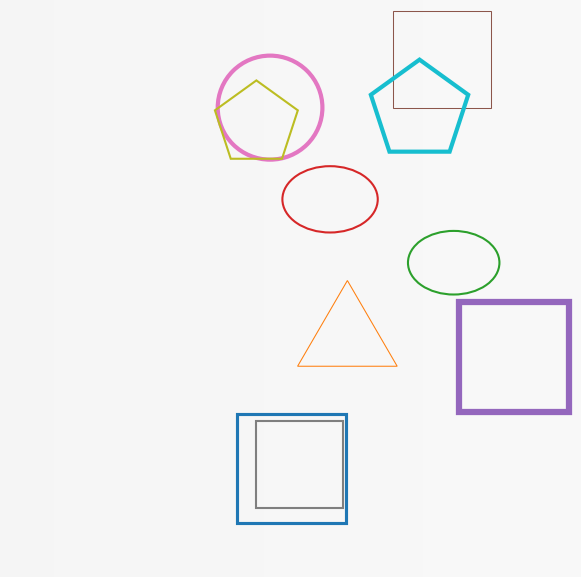[{"shape": "square", "thickness": 1.5, "radius": 0.47, "center": [0.502, 0.188]}, {"shape": "triangle", "thickness": 0.5, "radius": 0.49, "center": [0.598, 0.414]}, {"shape": "oval", "thickness": 1, "radius": 0.39, "center": [0.781, 0.544]}, {"shape": "oval", "thickness": 1, "radius": 0.41, "center": [0.568, 0.654]}, {"shape": "square", "thickness": 3, "radius": 0.48, "center": [0.885, 0.381]}, {"shape": "square", "thickness": 0.5, "radius": 0.42, "center": [0.761, 0.896]}, {"shape": "circle", "thickness": 2, "radius": 0.45, "center": [0.465, 0.813]}, {"shape": "square", "thickness": 1, "radius": 0.37, "center": [0.516, 0.195]}, {"shape": "pentagon", "thickness": 1, "radius": 0.37, "center": [0.441, 0.785]}, {"shape": "pentagon", "thickness": 2, "radius": 0.44, "center": [0.722, 0.808]}]